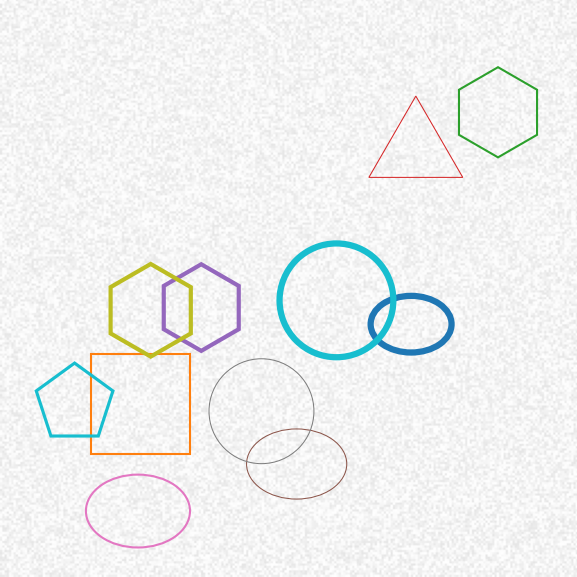[{"shape": "oval", "thickness": 3, "radius": 0.35, "center": [0.712, 0.438]}, {"shape": "square", "thickness": 1, "radius": 0.43, "center": [0.243, 0.299]}, {"shape": "hexagon", "thickness": 1, "radius": 0.39, "center": [0.862, 0.805]}, {"shape": "triangle", "thickness": 0.5, "radius": 0.47, "center": [0.72, 0.739]}, {"shape": "hexagon", "thickness": 2, "radius": 0.37, "center": [0.348, 0.467]}, {"shape": "oval", "thickness": 0.5, "radius": 0.43, "center": [0.514, 0.196]}, {"shape": "oval", "thickness": 1, "radius": 0.45, "center": [0.239, 0.114]}, {"shape": "circle", "thickness": 0.5, "radius": 0.45, "center": [0.453, 0.287]}, {"shape": "hexagon", "thickness": 2, "radius": 0.4, "center": [0.261, 0.462]}, {"shape": "pentagon", "thickness": 1.5, "radius": 0.35, "center": [0.129, 0.301]}, {"shape": "circle", "thickness": 3, "radius": 0.49, "center": [0.583, 0.479]}]